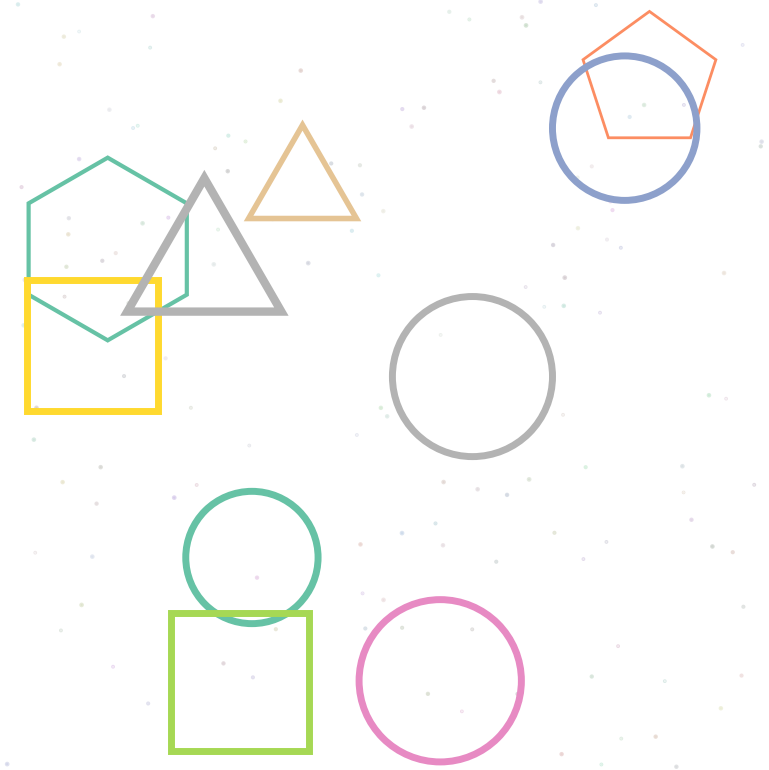[{"shape": "circle", "thickness": 2.5, "radius": 0.43, "center": [0.327, 0.276]}, {"shape": "hexagon", "thickness": 1.5, "radius": 0.59, "center": [0.14, 0.677]}, {"shape": "pentagon", "thickness": 1, "radius": 0.45, "center": [0.843, 0.894]}, {"shape": "circle", "thickness": 2.5, "radius": 0.47, "center": [0.811, 0.834]}, {"shape": "circle", "thickness": 2.5, "radius": 0.53, "center": [0.572, 0.116]}, {"shape": "square", "thickness": 2.5, "radius": 0.45, "center": [0.311, 0.114]}, {"shape": "square", "thickness": 2.5, "radius": 0.42, "center": [0.12, 0.551]}, {"shape": "triangle", "thickness": 2, "radius": 0.4, "center": [0.393, 0.757]}, {"shape": "circle", "thickness": 2.5, "radius": 0.52, "center": [0.614, 0.511]}, {"shape": "triangle", "thickness": 3, "radius": 0.58, "center": [0.265, 0.653]}]